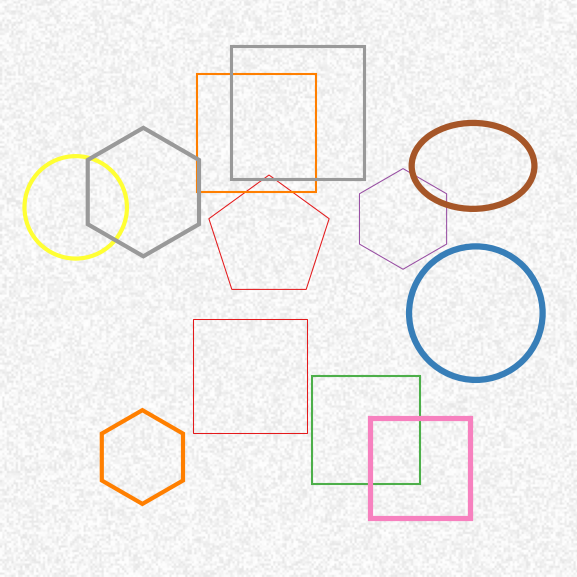[{"shape": "pentagon", "thickness": 0.5, "radius": 0.55, "center": [0.466, 0.587]}, {"shape": "square", "thickness": 0.5, "radius": 0.49, "center": [0.433, 0.348]}, {"shape": "circle", "thickness": 3, "radius": 0.58, "center": [0.824, 0.457]}, {"shape": "square", "thickness": 1, "radius": 0.47, "center": [0.633, 0.254]}, {"shape": "hexagon", "thickness": 0.5, "radius": 0.44, "center": [0.698, 0.62]}, {"shape": "square", "thickness": 1, "radius": 0.51, "center": [0.444, 0.769]}, {"shape": "hexagon", "thickness": 2, "radius": 0.41, "center": [0.247, 0.208]}, {"shape": "circle", "thickness": 2, "radius": 0.44, "center": [0.131, 0.64]}, {"shape": "oval", "thickness": 3, "radius": 0.53, "center": [0.819, 0.712]}, {"shape": "square", "thickness": 2.5, "radius": 0.43, "center": [0.727, 0.189]}, {"shape": "square", "thickness": 1.5, "radius": 0.57, "center": [0.515, 0.804]}, {"shape": "hexagon", "thickness": 2, "radius": 0.56, "center": [0.248, 0.667]}]